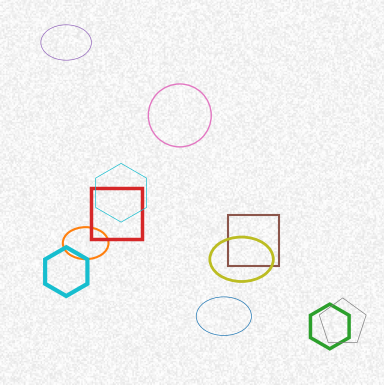[{"shape": "oval", "thickness": 0.5, "radius": 0.36, "center": [0.581, 0.179]}, {"shape": "oval", "thickness": 1.5, "radius": 0.3, "center": [0.222, 0.368]}, {"shape": "hexagon", "thickness": 2.5, "radius": 0.29, "center": [0.857, 0.152]}, {"shape": "square", "thickness": 2.5, "radius": 0.33, "center": [0.302, 0.446]}, {"shape": "oval", "thickness": 0.5, "radius": 0.33, "center": [0.172, 0.89]}, {"shape": "square", "thickness": 1.5, "radius": 0.33, "center": [0.659, 0.374]}, {"shape": "circle", "thickness": 1, "radius": 0.41, "center": [0.467, 0.7]}, {"shape": "pentagon", "thickness": 0.5, "radius": 0.32, "center": [0.89, 0.162]}, {"shape": "oval", "thickness": 2, "radius": 0.41, "center": [0.627, 0.327]}, {"shape": "hexagon", "thickness": 0.5, "radius": 0.38, "center": [0.315, 0.499]}, {"shape": "hexagon", "thickness": 3, "radius": 0.32, "center": [0.172, 0.295]}]